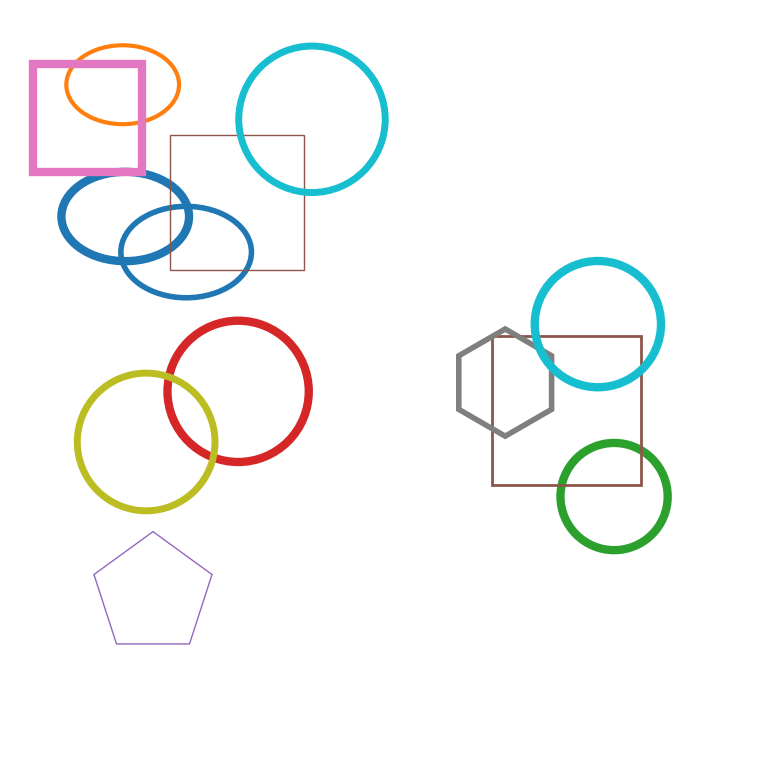[{"shape": "oval", "thickness": 2, "radius": 0.42, "center": [0.242, 0.673]}, {"shape": "oval", "thickness": 3, "radius": 0.41, "center": [0.163, 0.719]}, {"shape": "oval", "thickness": 1.5, "radius": 0.37, "center": [0.159, 0.89]}, {"shape": "circle", "thickness": 3, "radius": 0.35, "center": [0.798, 0.355]}, {"shape": "circle", "thickness": 3, "radius": 0.46, "center": [0.309, 0.492]}, {"shape": "pentagon", "thickness": 0.5, "radius": 0.4, "center": [0.199, 0.229]}, {"shape": "square", "thickness": 0.5, "radius": 0.44, "center": [0.308, 0.737]}, {"shape": "square", "thickness": 1, "radius": 0.49, "center": [0.736, 0.467]}, {"shape": "square", "thickness": 3, "radius": 0.35, "center": [0.114, 0.847]}, {"shape": "hexagon", "thickness": 2, "radius": 0.35, "center": [0.656, 0.503]}, {"shape": "circle", "thickness": 2.5, "radius": 0.45, "center": [0.19, 0.426]}, {"shape": "circle", "thickness": 2.5, "radius": 0.48, "center": [0.405, 0.845]}, {"shape": "circle", "thickness": 3, "radius": 0.41, "center": [0.776, 0.579]}]